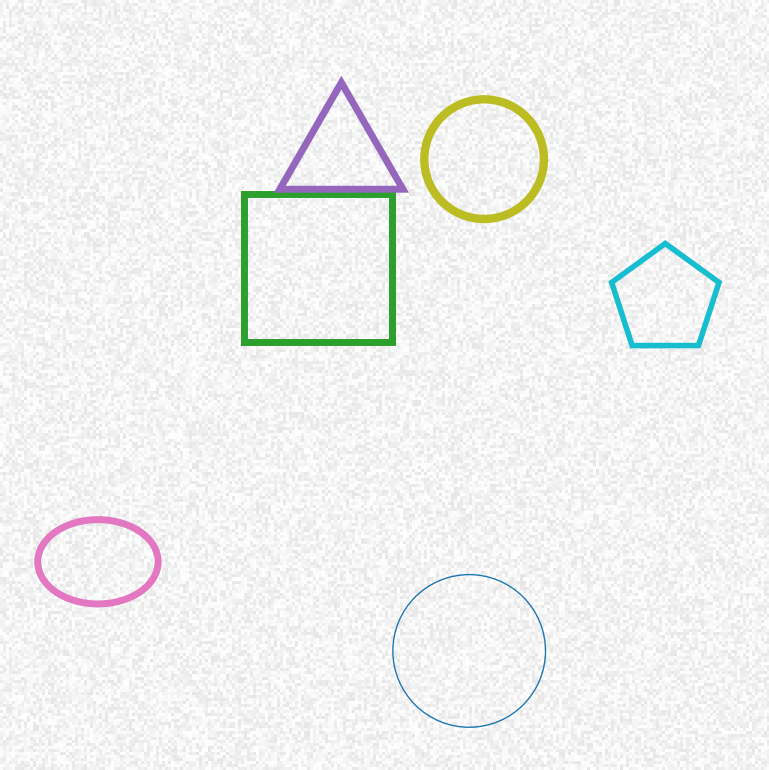[{"shape": "circle", "thickness": 0.5, "radius": 0.5, "center": [0.609, 0.155]}, {"shape": "square", "thickness": 2.5, "radius": 0.48, "center": [0.413, 0.652]}, {"shape": "triangle", "thickness": 2.5, "radius": 0.46, "center": [0.443, 0.8]}, {"shape": "oval", "thickness": 2.5, "radius": 0.39, "center": [0.127, 0.27]}, {"shape": "circle", "thickness": 3, "radius": 0.39, "center": [0.629, 0.793]}, {"shape": "pentagon", "thickness": 2, "radius": 0.37, "center": [0.864, 0.611]}]